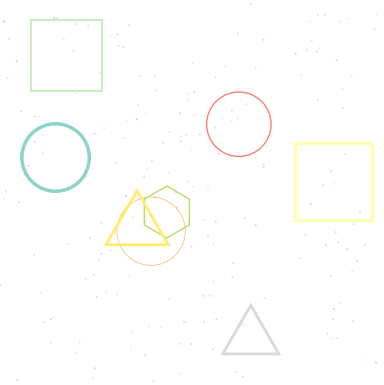[{"shape": "circle", "thickness": 2.5, "radius": 0.44, "center": [0.144, 0.591]}, {"shape": "square", "thickness": 2.5, "radius": 0.5, "center": [0.866, 0.529]}, {"shape": "circle", "thickness": 1, "radius": 0.42, "center": [0.62, 0.677]}, {"shape": "circle", "thickness": 0.5, "radius": 0.44, "center": [0.392, 0.4]}, {"shape": "hexagon", "thickness": 1, "radius": 0.34, "center": [0.433, 0.449]}, {"shape": "triangle", "thickness": 2, "radius": 0.42, "center": [0.651, 0.123]}, {"shape": "square", "thickness": 1.5, "radius": 0.47, "center": [0.173, 0.856]}, {"shape": "triangle", "thickness": 2, "radius": 0.47, "center": [0.356, 0.411]}]